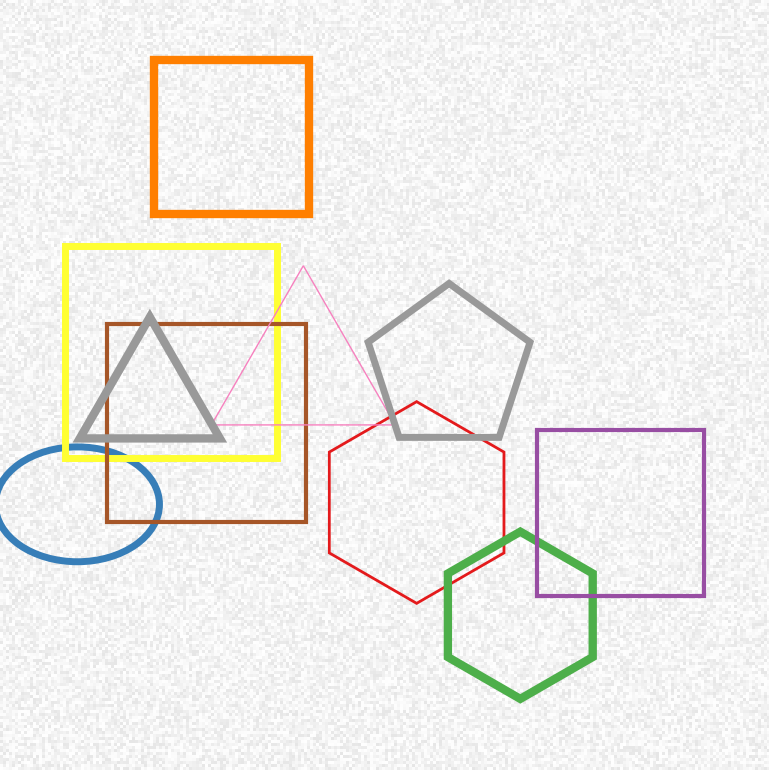[{"shape": "hexagon", "thickness": 1, "radius": 0.65, "center": [0.541, 0.347]}, {"shape": "oval", "thickness": 2.5, "radius": 0.53, "center": [0.101, 0.345]}, {"shape": "hexagon", "thickness": 3, "radius": 0.54, "center": [0.676, 0.201]}, {"shape": "square", "thickness": 1.5, "radius": 0.54, "center": [0.806, 0.334]}, {"shape": "square", "thickness": 3, "radius": 0.5, "center": [0.301, 0.822]}, {"shape": "square", "thickness": 2.5, "radius": 0.69, "center": [0.222, 0.543]}, {"shape": "square", "thickness": 1.5, "radius": 0.64, "center": [0.268, 0.451]}, {"shape": "triangle", "thickness": 0.5, "radius": 0.69, "center": [0.394, 0.517]}, {"shape": "triangle", "thickness": 3, "radius": 0.53, "center": [0.195, 0.483]}, {"shape": "pentagon", "thickness": 2.5, "radius": 0.55, "center": [0.583, 0.521]}]